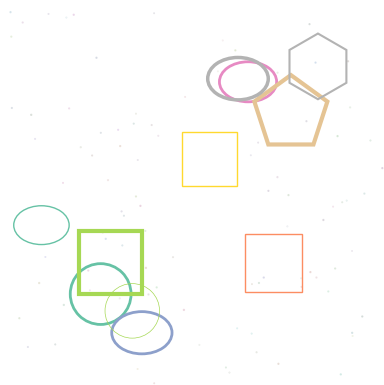[{"shape": "circle", "thickness": 2, "radius": 0.39, "center": [0.261, 0.236]}, {"shape": "oval", "thickness": 1, "radius": 0.36, "center": [0.108, 0.415]}, {"shape": "square", "thickness": 1, "radius": 0.37, "center": [0.711, 0.317]}, {"shape": "oval", "thickness": 2, "radius": 0.39, "center": [0.369, 0.136]}, {"shape": "oval", "thickness": 2, "radius": 0.37, "center": [0.644, 0.788]}, {"shape": "square", "thickness": 3, "radius": 0.41, "center": [0.286, 0.319]}, {"shape": "circle", "thickness": 0.5, "radius": 0.35, "center": [0.344, 0.193]}, {"shape": "square", "thickness": 1, "radius": 0.35, "center": [0.544, 0.586]}, {"shape": "pentagon", "thickness": 3, "radius": 0.5, "center": [0.756, 0.705]}, {"shape": "hexagon", "thickness": 1.5, "radius": 0.43, "center": [0.826, 0.828]}, {"shape": "oval", "thickness": 2.5, "radius": 0.39, "center": [0.618, 0.796]}]